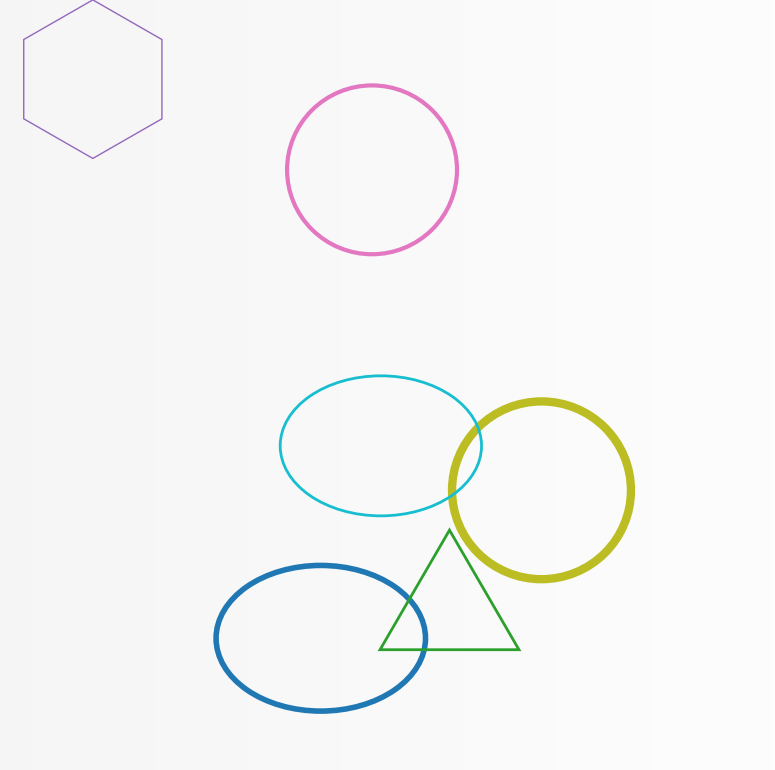[{"shape": "oval", "thickness": 2, "radius": 0.68, "center": [0.414, 0.171]}, {"shape": "triangle", "thickness": 1, "radius": 0.52, "center": [0.58, 0.208]}, {"shape": "hexagon", "thickness": 0.5, "radius": 0.51, "center": [0.12, 0.897]}, {"shape": "circle", "thickness": 1.5, "radius": 0.55, "center": [0.48, 0.779]}, {"shape": "circle", "thickness": 3, "radius": 0.58, "center": [0.699, 0.363]}, {"shape": "oval", "thickness": 1, "radius": 0.65, "center": [0.491, 0.421]}]